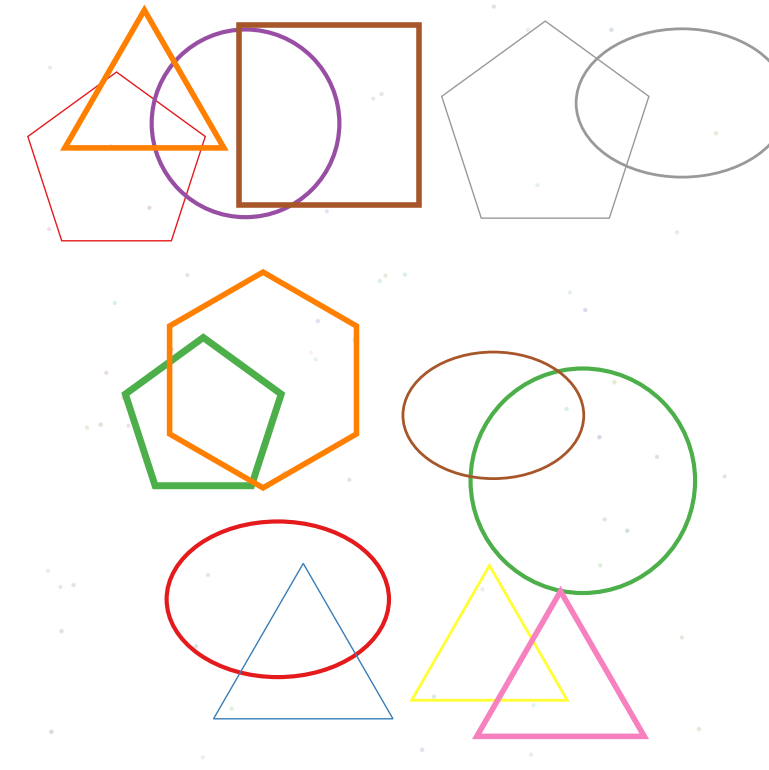[{"shape": "pentagon", "thickness": 0.5, "radius": 0.61, "center": [0.151, 0.785]}, {"shape": "oval", "thickness": 1.5, "radius": 0.72, "center": [0.361, 0.222]}, {"shape": "triangle", "thickness": 0.5, "radius": 0.67, "center": [0.394, 0.134]}, {"shape": "pentagon", "thickness": 2.5, "radius": 0.53, "center": [0.264, 0.455]}, {"shape": "circle", "thickness": 1.5, "radius": 0.73, "center": [0.757, 0.376]}, {"shape": "circle", "thickness": 1.5, "radius": 0.61, "center": [0.319, 0.84]}, {"shape": "triangle", "thickness": 2, "radius": 0.6, "center": [0.187, 0.868]}, {"shape": "hexagon", "thickness": 2, "radius": 0.7, "center": [0.342, 0.507]}, {"shape": "triangle", "thickness": 1, "radius": 0.58, "center": [0.636, 0.149]}, {"shape": "oval", "thickness": 1, "radius": 0.59, "center": [0.641, 0.461]}, {"shape": "square", "thickness": 2, "radius": 0.58, "center": [0.427, 0.851]}, {"shape": "triangle", "thickness": 2, "radius": 0.63, "center": [0.728, 0.106]}, {"shape": "pentagon", "thickness": 0.5, "radius": 0.71, "center": [0.708, 0.831]}, {"shape": "oval", "thickness": 1, "radius": 0.69, "center": [0.886, 0.866]}]